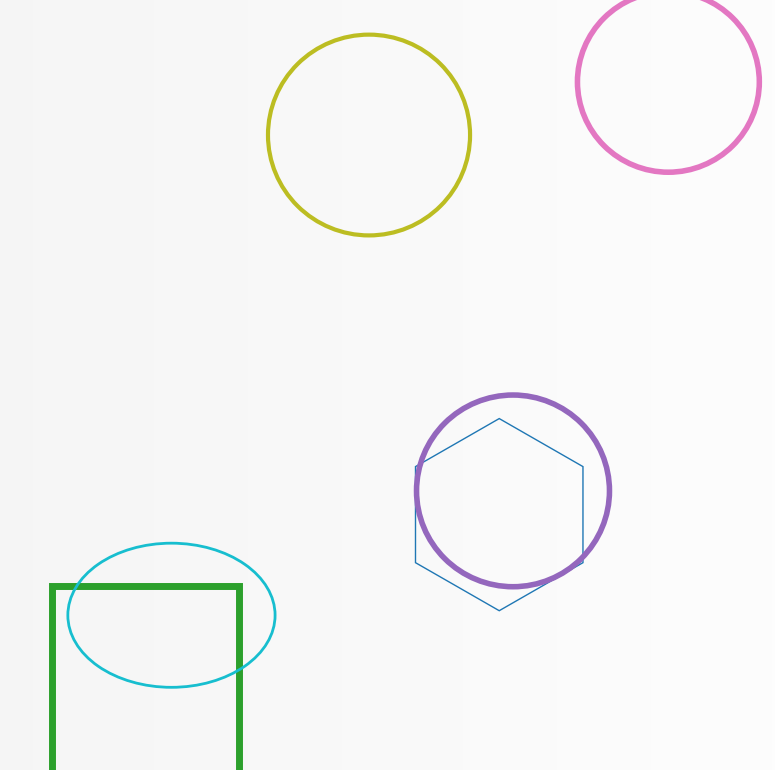[{"shape": "hexagon", "thickness": 0.5, "radius": 0.62, "center": [0.644, 0.332]}, {"shape": "square", "thickness": 2.5, "radius": 0.6, "center": [0.188, 0.119]}, {"shape": "circle", "thickness": 2, "radius": 0.62, "center": [0.662, 0.363]}, {"shape": "circle", "thickness": 2, "radius": 0.59, "center": [0.862, 0.894]}, {"shape": "circle", "thickness": 1.5, "radius": 0.65, "center": [0.476, 0.825]}, {"shape": "oval", "thickness": 1, "radius": 0.67, "center": [0.221, 0.201]}]